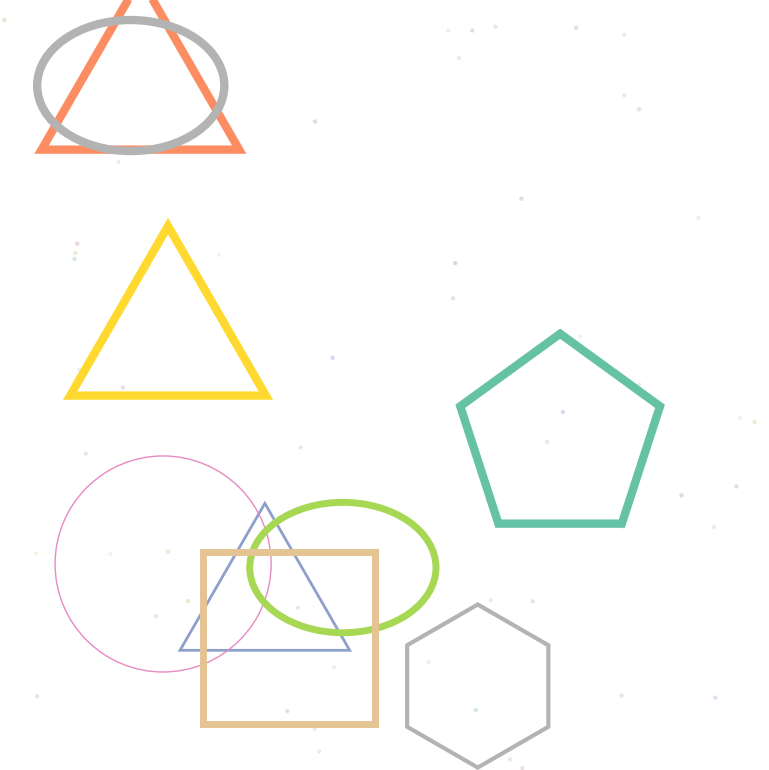[{"shape": "pentagon", "thickness": 3, "radius": 0.68, "center": [0.727, 0.43]}, {"shape": "triangle", "thickness": 3, "radius": 0.74, "center": [0.182, 0.88]}, {"shape": "triangle", "thickness": 1, "radius": 0.64, "center": [0.344, 0.219]}, {"shape": "circle", "thickness": 0.5, "radius": 0.7, "center": [0.212, 0.268]}, {"shape": "oval", "thickness": 2.5, "radius": 0.6, "center": [0.445, 0.263]}, {"shape": "triangle", "thickness": 3, "radius": 0.73, "center": [0.218, 0.56]}, {"shape": "square", "thickness": 2.5, "radius": 0.56, "center": [0.376, 0.172]}, {"shape": "oval", "thickness": 3, "radius": 0.61, "center": [0.17, 0.889]}, {"shape": "hexagon", "thickness": 1.5, "radius": 0.53, "center": [0.62, 0.109]}]